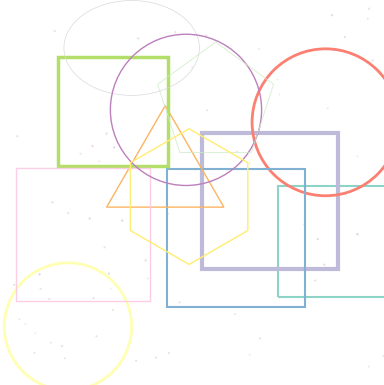[{"shape": "square", "thickness": 1.5, "radius": 0.72, "center": [0.867, 0.372]}, {"shape": "circle", "thickness": 2, "radius": 0.83, "center": [0.176, 0.152]}, {"shape": "square", "thickness": 3, "radius": 0.88, "center": [0.701, 0.477]}, {"shape": "circle", "thickness": 2, "radius": 0.95, "center": [0.846, 0.682]}, {"shape": "square", "thickness": 1.5, "radius": 0.89, "center": [0.613, 0.382]}, {"shape": "triangle", "thickness": 1, "radius": 0.88, "center": [0.429, 0.55]}, {"shape": "square", "thickness": 2.5, "radius": 0.71, "center": [0.294, 0.71]}, {"shape": "square", "thickness": 1, "radius": 0.87, "center": [0.216, 0.391]}, {"shape": "oval", "thickness": 0.5, "radius": 0.88, "center": [0.342, 0.875]}, {"shape": "circle", "thickness": 1, "radius": 0.98, "center": [0.483, 0.715]}, {"shape": "pentagon", "thickness": 0.5, "radius": 0.79, "center": [0.56, 0.732]}, {"shape": "hexagon", "thickness": 1, "radius": 0.88, "center": [0.491, 0.489]}]